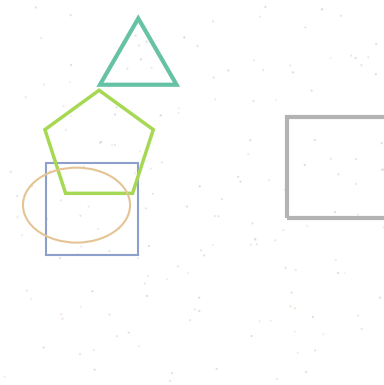[{"shape": "triangle", "thickness": 3, "radius": 0.57, "center": [0.359, 0.837]}, {"shape": "square", "thickness": 1.5, "radius": 0.6, "center": [0.238, 0.457]}, {"shape": "pentagon", "thickness": 2.5, "radius": 0.74, "center": [0.257, 0.618]}, {"shape": "oval", "thickness": 1.5, "radius": 0.7, "center": [0.199, 0.467]}, {"shape": "square", "thickness": 3, "radius": 0.66, "center": [0.876, 0.566]}]